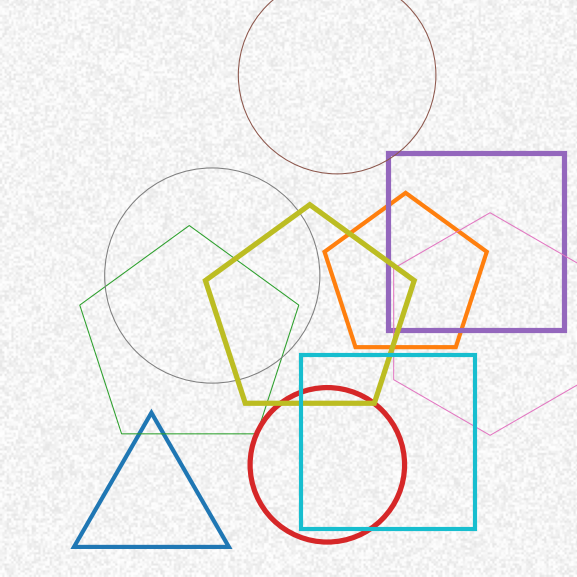[{"shape": "triangle", "thickness": 2, "radius": 0.77, "center": [0.262, 0.13]}, {"shape": "pentagon", "thickness": 2, "radius": 0.74, "center": [0.702, 0.517]}, {"shape": "pentagon", "thickness": 0.5, "radius": 1.0, "center": [0.328, 0.409]}, {"shape": "circle", "thickness": 2.5, "radius": 0.67, "center": [0.567, 0.194]}, {"shape": "square", "thickness": 2.5, "radius": 0.76, "center": [0.824, 0.581]}, {"shape": "circle", "thickness": 0.5, "radius": 0.86, "center": [0.584, 0.869]}, {"shape": "hexagon", "thickness": 0.5, "radius": 0.96, "center": [0.849, 0.438]}, {"shape": "circle", "thickness": 0.5, "radius": 0.93, "center": [0.368, 0.522]}, {"shape": "pentagon", "thickness": 2.5, "radius": 0.95, "center": [0.536, 0.455]}, {"shape": "square", "thickness": 2, "radius": 0.75, "center": [0.673, 0.233]}]